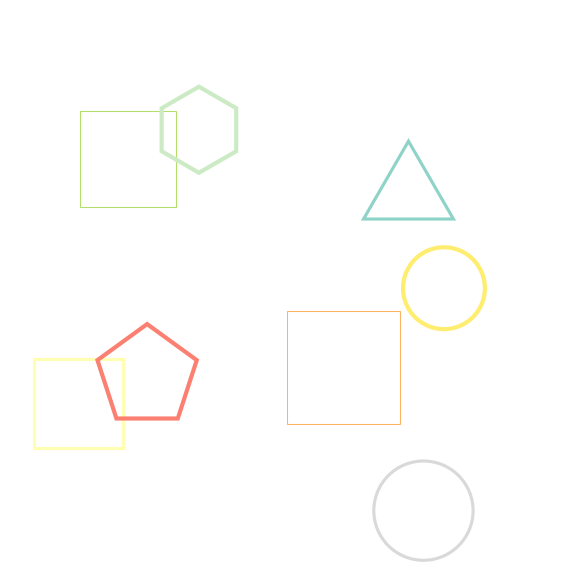[{"shape": "triangle", "thickness": 1.5, "radius": 0.45, "center": [0.707, 0.665]}, {"shape": "square", "thickness": 1.5, "radius": 0.38, "center": [0.136, 0.3]}, {"shape": "pentagon", "thickness": 2, "radius": 0.45, "center": [0.255, 0.348]}, {"shape": "square", "thickness": 0.5, "radius": 0.49, "center": [0.595, 0.363]}, {"shape": "square", "thickness": 0.5, "radius": 0.42, "center": [0.222, 0.723]}, {"shape": "circle", "thickness": 1.5, "radius": 0.43, "center": [0.733, 0.115]}, {"shape": "hexagon", "thickness": 2, "radius": 0.37, "center": [0.344, 0.775]}, {"shape": "circle", "thickness": 2, "radius": 0.35, "center": [0.769, 0.5]}]